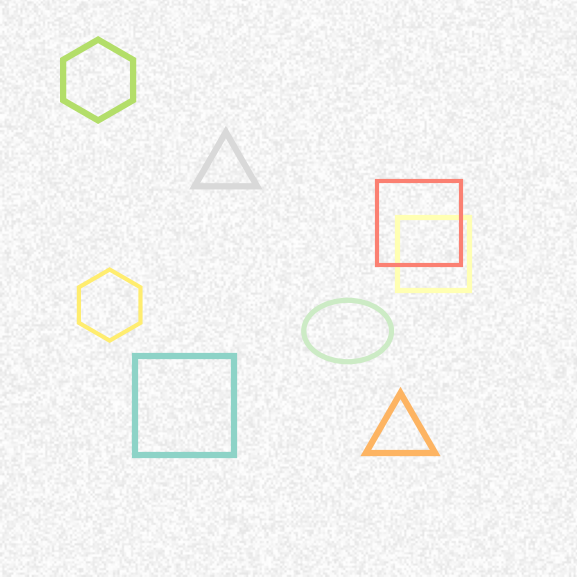[{"shape": "square", "thickness": 3, "radius": 0.43, "center": [0.32, 0.296]}, {"shape": "square", "thickness": 2.5, "radius": 0.31, "center": [0.75, 0.56]}, {"shape": "square", "thickness": 2, "radius": 0.36, "center": [0.726, 0.613]}, {"shape": "triangle", "thickness": 3, "radius": 0.35, "center": [0.694, 0.249]}, {"shape": "hexagon", "thickness": 3, "radius": 0.35, "center": [0.17, 0.861]}, {"shape": "triangle", "thickness": 3, "radius": 0.31, "center": [0.391, 0.708]}, {"shape": "oval", "thickness": 2.5, "radius": 0.38, "center": [0.602, 0.426]}, {"shape": "hexagon", "thickness": 2, "radius": 0.31, "center": [0.19, 0.471]}]